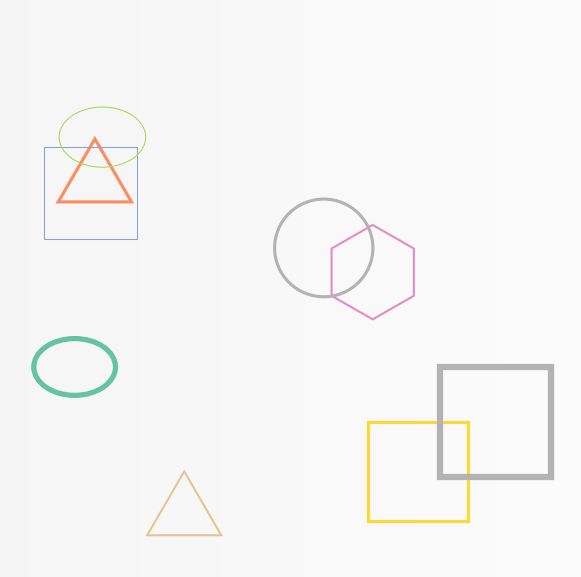[{"shape": "oval", "thickness": 2.5, "radius": 0.35, "center": [0.128, 0.364]}, {"shape": "triangle", "thickness": 1.5, "radius": 0.36, "center": [0.163, 0.686]}, {"shape": "square", "thickness": 0.5, "radius": 0.4, "center": [0.156, 0.665]}, {"shape": "hexagon", "thickness": 1, "radius": 0.41, "center": [0.641, 0.528]}, {"shape": "oval", "thickness": 0.5, "radius": 0.37, "center": [0.176, 0.762]}, {"shape": "square", "thickness": 1.5, "radius": 0.43, "center": [0.719, 0.183]}, {"shape": "triangle", "thickness": 1, "radius": 0.37, "center": [0.317, 0.109]}, {"shape": "circle", "thickness": 1.5, "radius": 0.42, "center": [0.557, 0.57]}, {"shape": "square", "thickness": 3, "radius": 0.48, "center": [0.853, 0.269]}]